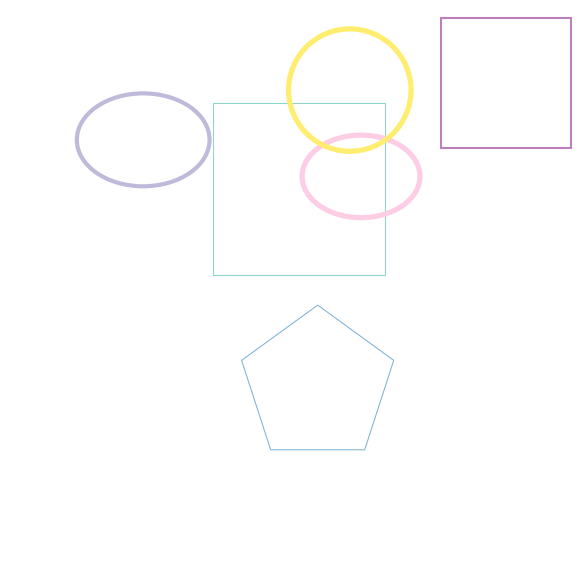[{"shape": "square", "thickness": 0.5, "radius": 0.75, "center": [0.518, 0.672]}, {"shape": "oval", "thickness": 2, "radius": 0.57, "center": [0.248, 0.757]}, {"shape": "pentagon", "thickness": 0.5, "radius": 0.69, "center": [0.55, 0.332]}, {"shape": "oval", "thickness": 2.5, "radius": 0.51, "center": [0.625, 0.694]}, {"shape": "square", "thickness": 1, "radius": 0.56, "center": [0.876, 0.856]}, {"shape": "circle", "thickness": 2.5, "radius": 0.53, "center": [0.606, 0.843]}]